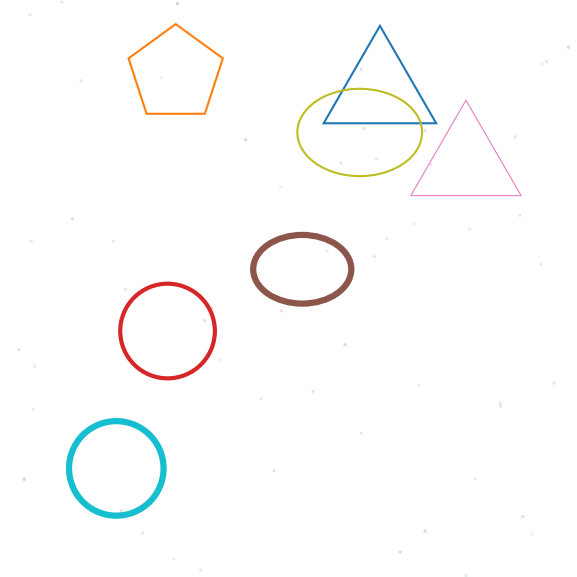[{"shape": "triangle", "thickness": 1, "radius": 0.56, "center": [0.658, 0.842]}, {"shape": "pentagon", "thickness": 1, "radius": 0.43, "center": [0.304, 0.872]}, {"shape": "circle", "thickness": 2, "radius": 0.41, "center": [0.29, 0.426]}, {"shape": "oval", "thickness": 3, "radius": 0.42, "center": [0.523, 0.533]}, {"shape": "triangle", "thickness": 0.5, "radius": 0.55, "center": [0.807, 0.715]}, {"shape": "oval", "thickness": 1, "radius": 0.54, "center": [0.623, 0.77]}, {"shape": "circle", "thickness": 3, "radius": 0.41, "center": [0.201, 0.188]}]